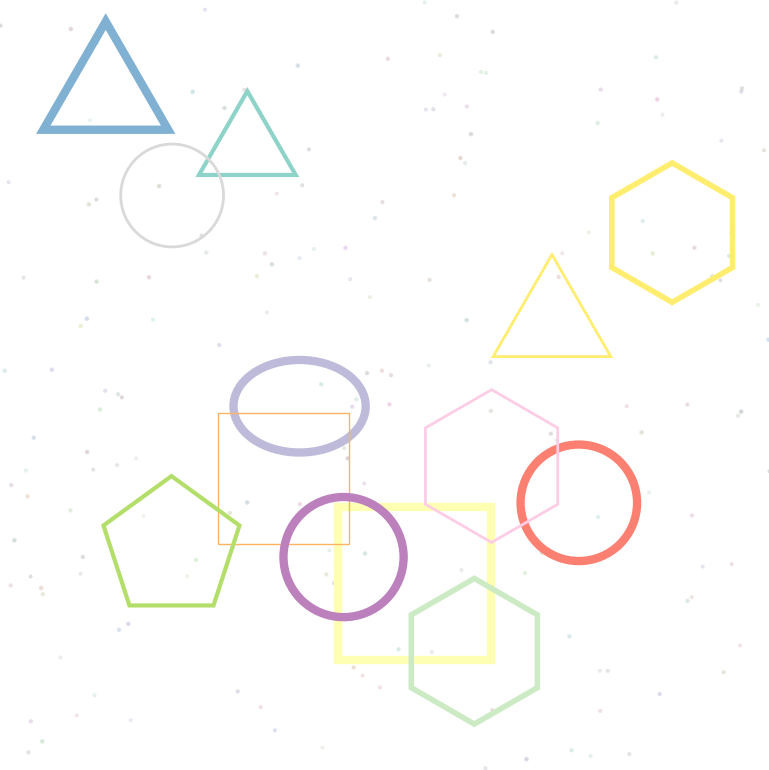[{"shape": "triangle", "thickness": 1.5, "radius": 0.36, "center": [0.321, 0.809]}, {"shape": "square", "thickness": 3, "radius": 0.5, "center": [0.538, 0.242]}, {"shape": "oval", "thickness": 3, "radius": 0.43, "center": [0.389, 0.472]}, {"shape": "circle", "thickness": 3, "radius": 0.38, "center": [0.752, 0.347]}, {"shape": "triangle", "thickness": 3, "radius": 0.47, "center": [0.137, 0.878]}, {"shape": "square", "thickness": 0.5, "radius": 0.43, "center": [0.368, 0.379]}, {"shape": "pentagon", "thickness": 1.5, "radius": 0.46, "center": [0.223, 0.289]}, {"shape": "hexagon", "thickness": 1, "radius": 0.5, "center": [0.638, 0.395]}, {"shape": "circle", "thickness": 1, "radius": 0.33, "center": [0.224, 0.746]}, {"shape": "circle", "thickness": 3, "radius": 0.39, "center": [0.446, 0.277]}, {"shape": "hexagon", "thickness": 2, "radius": 0.47, "center": [0.616, 0.154]}, {"shape": "triangle", "thickness": 1, "radius": 0.44, "center": [0.717, 0.581]}, {"shape": "hexagon", "thickness": 2, "radius": 0.45, "center": [0.873, 0.698]}]